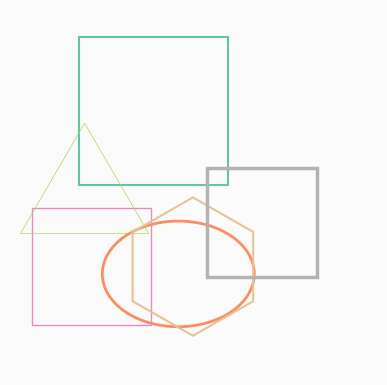[{"shape": "square", "thickness": 1.5, "radius": 0.96, "center": [0.396, 0.712]}, {"shape": "oval", "thickness": 2, "radius": 0.98, "center": [0.46, 0.289]}, {"shape": "square", "thickness": 1, "radius": 0.77, "center": [0.235, 0.308]}, {"shape": "triangle", "thickness": 0.5, "radius": 0.95, "center": [0.218, 0.489]}, {"shape": "hexagon", "thickness": 1.5, "radius": 0.9, "center": [0.498, 0.308]}, {"shape": "square", "thickness": 2.5, "radius": 0.71, "center": [0.677, 0.423]}]